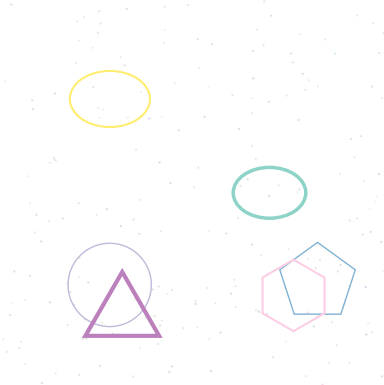[{"shape": "oval", "thickness": 2.5, "radius": 0.47, "center": [0.7, 0.499]}, {"shape": "circle", "thickness": 1, "radius": 0.54, "center": [0.285, 0.26]}, {"shape": "pentagon", "thickness": 1, "radius": 0.52, "center": [0.825, 0.267]}, {"shape": "hexagon", "thickness": 1.5, "radius": 0.46, "center": [0.762, 0.233]}, {"shape": "triangle", "thickness": 3, "radius": 0.55, "center": [0.318, 0.183]}, {"shape": "oval", "thickness": 1.5, "radius": 0.52, "center": [0.285, 0.743]}]